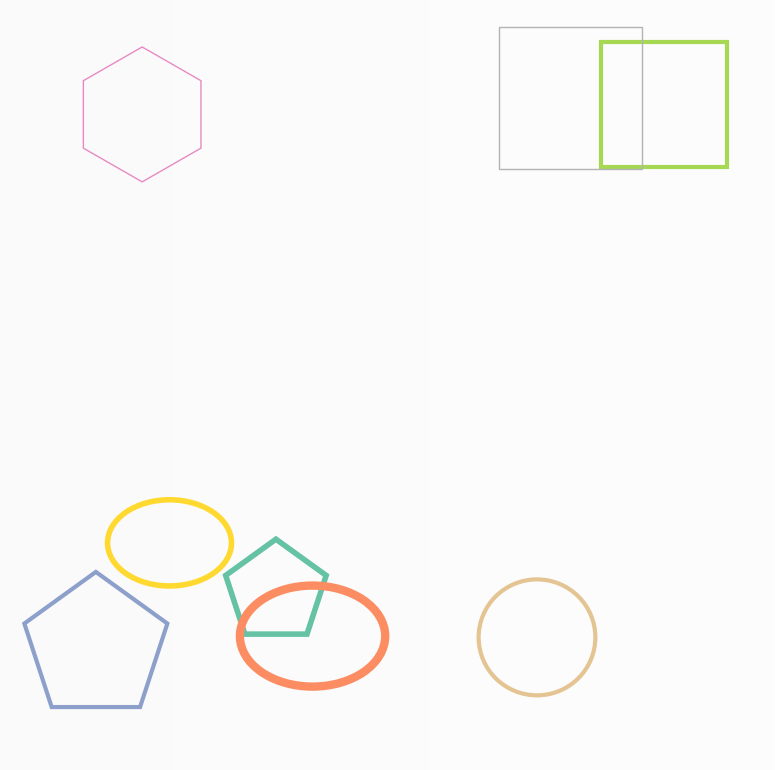[{"shape": "pentagon", "thickness": 2, "radius": 0.34, "center": [0.356, 0.232]}, {"shape": "oval", "thickness": 3, "radius": 0.47, "center": [0.403, 0.174]}, {"shape": "pentagon", "thickness": 1.5, "radius": 0.49, "center": [0.124, 0.16]}, {"shape": "hexagon", "thickness": 0.5, "radius": 0.44, "center": [0.183, 0.851]}, {"shape": "square", "thickness": 1.5, "radius": 0.41, "center": [0.857, 0.864]}, {"shape": "oval", "thickness": 2, "radius": 0.4, "center": [0.219, 0.295]}, {"shape": "circle", "thickness": 1.5, "radius": 0.38, "center": [0.693, 0.172]}, {"shape": "square", "thickness": 0.5, "radius": 0.46, "center": [0.736, 0.873]}]